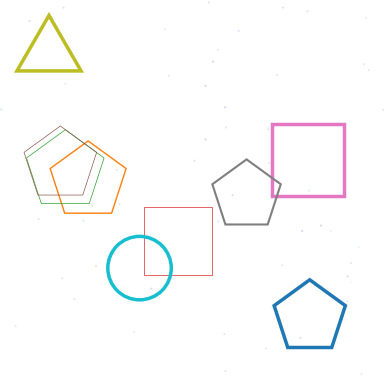[{"shape": "pentagon", "thickness": 2.5, "radius": 0.49, "center": [0.805, 0.176]}, {"shape": "pentagon", "thickness": 1, "radius": 0.52, "center": [0.229, 0.53]}, {"shape": "pentagon", "thickness": 0.5, "radius": 0.53, "center": [0.17, 0.557]}, {"shape": "square", "thickness": 0.5, "radius": 0.44, "center": [0.463, 0.374]}, {"shape": "pentagon", "thickness": 0.5, "radius": 0.5, "center": [0.157, 0.574]}, {"shape": "square", "thickness": 2.5, "radius": 0.47, "center": [0.8, 0.584]}, {"shape": "pentagon", "thickness": 1.5, "radius": 0.47, "center": [0.64, 0.493]}, {"shape": "triangle", "thickness": 2.5, "radius": 0.48, "center": [0.127, 0.864]}, {"shape": "circle", "thickness": 2.5, "radius": 0.41, "center": [0.362, 0.304]}]